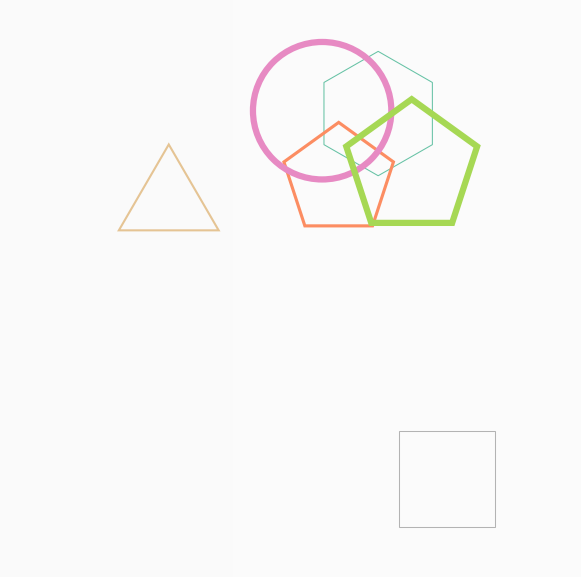[{"shape": "hexagon", "thickness": 0.5, "radius": 0.54, "center": [0.651, 0.803]}, {"shape": "pentagon", "thickness": 1.5, "radius": 0.5, "center": [0.583, 0.688]}, {"shape": "circle", "thickness": 3, "radius": 0.6, "center": [0.554, 0.807]}, {"shape": "pentagon", "thickness": 3, "radius": 0.59, "center": [0.708, 0.709]}, {"shape": "triangle", "thickness": 1, "radius": 0.5, "center": [0.29, 0.65]}, {"shape": "square", "thickness": 0.5, "radius": 0.42, "center": [0.769, 0.169]}]